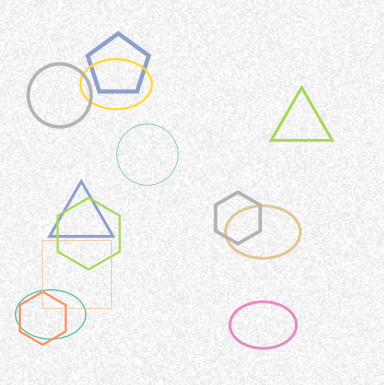[{"shape": "circle", "thickness": 0.5, "radius": 0.4, "center": [0.383, 0.598]}, {"shape": "oval", "thickness": 1, "radius": 0.46, "center": [0.132, 0.183]}, {"shape": "hexagon", "thickness": 1.5, "radius": 0.34, "center": [0.111, 0.173]}, {"shape": "pentagon", "thickness": 3, "radius": 0.42, "center": [0.307, 0.83]}, {"shape": "triangle", "thickness": 2, "radius": 0.48, "center": [0.211, 0.434]}, {"shape": "oval", "thickness": 2, "radius": 0.43, "center": [0.683, 0.156]}, {"shape": "hexagon", "thickness": 1.5, "radius": 0.47, "center": [0.23, 0.393]}, {"shape": "triangle", "thickness": 2, "radius": 0.46, "center": [0.784, 0.681]}, {"shape": "oval", "thickness": 1.5, "radius": 0.46, "center": [0.302, 0.781]}, {"shape": "oval", "thickness": 2, "radius": 0.49, "center": [0.683, 0.397]}, {"shape": "square", "thickness": 0.5, "radius": 0.45, "center": [0.199, 0.288]}, {"shape": "circle", "thickness": 2.5, "radius": 0.41, "center": [0.155, 0.752]}, {"shape": "hexagon", "thickness": 2.5, "radius": 0.34, "center": [0.618, 0.434]}]